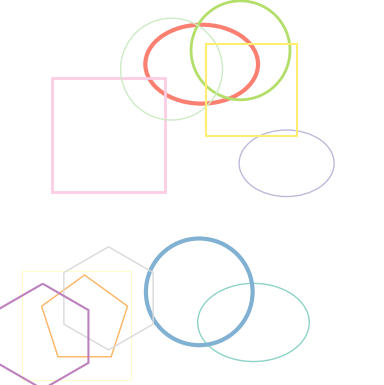[{"shape": "oval", "thickness": 1, "radius": 0.72, "center": [0.658, 0.162]}, {"shape": "square", "thickness": 0.5, "radius": 0.71, "center": [0.199, 0.154]}, {"shape": "oval", "thickness": 1, "radius": 0.62, "center": [0.745, 0.576]}, {"shape": "oval", "thickness": 3, "radius": 0.73, "center": [0.524, 0.833]}, {"shape": "circle", "thickness": 3, "radius": 0.69, "center": [0.518, 0.242]}, {"shape": "pentagon", "thickness": 1, "radius": 0.59, "center": [0.22, 0.168]}, {"shape": "circle", "thickness": 2, "radius": 0.64, "center": [0.625, 0.869]}, {"shape": "square", "thickness": 2, "radius": 0.74, "center": [0.282, 0.649]}, {"shape": "hexagon", "thickness": 1, "radius": 0.67, "center": [0.282, 0.225]}, {"shape": "hexagon", "thickness": 1.5, "radius": 0.69, "center": [0.111, 0.126]}, {"shape": "circle", "thickness": 1, "radius": 0.66, "center": [0.446, 0.82]}, {"shape": "square", "thickness": 1.5, "radius": 0.59, "center": [0.654, 0.766]}]